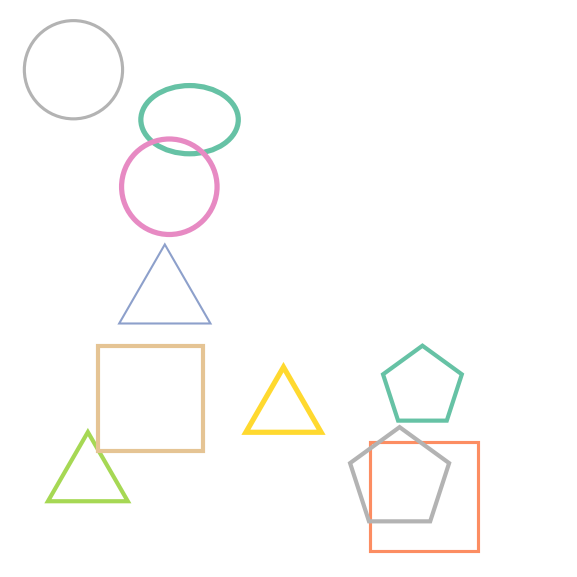[{"shape": "pentagon", "thickness": 2, "radius": 0.36, "center": [0.731, 0.329]}, {"shape": "oval", "thickness": 2.5, "radius": 0.42, "center": [0.328, 0.792]}, {"shape": "square", "thickness": 1.5, "radius": 0.47, "center": [0.734, 0.139]}, {"shape": "triangle", "thickness": 1, "radius": 0.46, "center": [0.285, 0.485]}, {"shape": "circle", "thickness": 2.5, "radius": 0.41, "center": [0.293, 0.676]}, {"shape": "triangle", "thickness": 2, "radius": 0.4, "center": [0.152, 0.171]}, {"shape": "triangle", "thickness": 2.5, "radius": 0.38, "center": [0.491, 0.288]}, {"shape": "square", "thickness": 2, "radius": 0.45, "center": [0.261, 0.309]}, {"shape": "pentagon", "thickness": 2, "radius": 0.45, "center": [0.692, 0.169]}, {"shape": "circle", "thickness": 1.5, "radius": 0.43, "center": [0.127, 0.878]}]